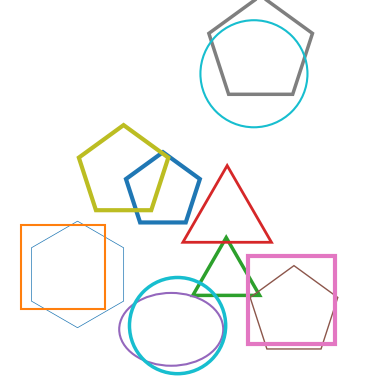[{"shape": "hexagon", "thickness": 0.5, "radius": 0.69, "center": [0.201, 0.287]}, {"shape": "pentagon", "thickness": 3, "radius": 0.5, "center": [0.423, 0.504]}, {"shape": "square", "thickness": 1.5, "radius": 0.54, "center": [0.164, 0.306]}, {"shape": "triangle", "thickness": 2.5, "radius": 0.5, "center": [0.588, 0.283]}, {"shape": "triangle", "thickness": 2, "radius": 0.66, "center": [0.59, 0.437]}, {"shape": "oval", "thickness": 1.5, "radius": 0.68, "center": [0.445, 0.145]}, {"shape": "pentagon", "thickness": 1, "radius": 0.6, "center": [0.764, 0.19]}, {"shape": "square", "thickness": 3, "radius": 0.57, "center": [0.758, 0.221]}, {"shape": "pentagon", "thickness": 2.5, "radius": 0.71, "center": [0.677, 0.87]}, {"shape": "pentagon", "thickness": 3, "radius": 0.61, "center": [0.321, 0.553]}, {"shape": "circle", "thickness": 1.5, "radius": 0.7, "center": [0.66, 0.808]}, {"shape": "circle", "thickness": 2.5, "radius": 0.62, "center": [0.461, 0.154]}]